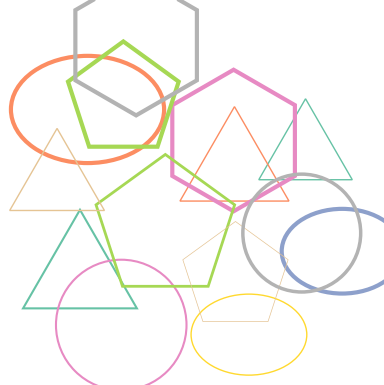[{"shape": "triangle", "thickness": 1.5, "radius": 0.85, "center": [0.208, 0.284]}, {"shape": "triangle", "thickness": 1, "radius": 0.7, "center": [0.794, 0.603]}, {"shape": "triangle", "thickness": 1, "radius": 0.82, "center": [0.609, 0.559]}, {"shape": "oval", "thickness": 3, "radius": 0.99, "center": [0.227, 0.716]}, {"shape": "oval", "thickness": 3, "radius": 0.79, "center": [0.889, 0.348]}, {"shape": "circle", "thickness": 1.5, "radius": 0.85, "center": [0.315, 0.156]}, {"shape": "hexagon", "thickness": 3, "radius": 0.92, "center": [0.607, 0.635]}, {"shape": "pentagon", "thickness": 2, "radius": 0.95, "center": [0.429, 0.41]}, {"shape": "pentagon", "thickness": 3, "radius": 0.76, "center": [0.32, 0.741]}, {"shape": "oval", "thickness": 1, "radius": 0.75, "center": [0.647, 0.131]}, {"shape": "pentagon", "thickness": 0.5, "radius": 0.72, "center": [0.612, 0.281]}, {"shape": "triangle", "thickness": 1, "radius": 0.71, "center": [0.148, 0.524]}, {"shape": "circle", "thickness": 2.5, "radius": 0.77, "center": [0.784, 0.395]}, {"shape": "hexagon", "thickness": 3, "radius": 0.91, "center": [0.354, 0.883]}]